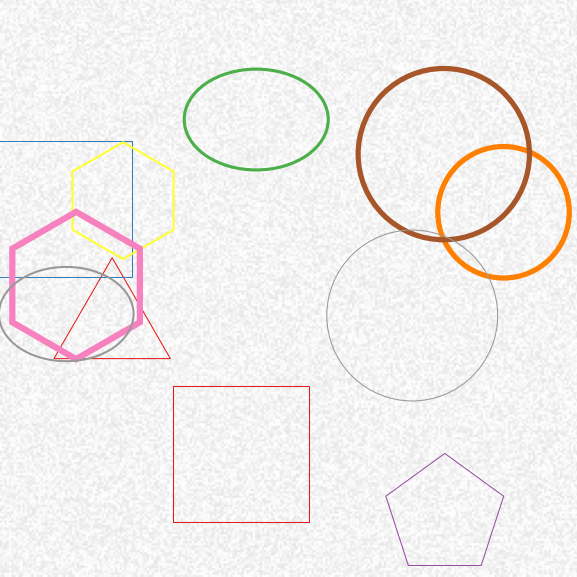[{"shape": "triangle", "thickness": 0.5, "radius": 0.58, "center": [0.194, 0.436]}, {"shape": "square", "thickness": 0.5, "radius": 0.59, "center": [0.417, 0.213]}, {"shape": "square", "thickness": 0.5, "radius": 0.59, "center": [0.111, 0.637]}, {"shape": "oval", "thickness": 1.5, "radius": 0.62, "center": [0.444, 0.792]}, {"shape": "pentagon", "thickness": 0.5, "radius": 0.54, "center": [0.77, 0.107]}, {"shape": "circle", "thickness": 2.5, "radius": 0.57, "center": [0.872, 0.632]}, {"shape": "hexagon", "thickness": 1, "radius": 0.51, "center": [0.213, 0.652]}, {"shape": "circle", "thickness": 2.5, "radius": 0.74, "center": [0.768, 0.732]}, {"shape": "hexagon", "thickness": 3, "radius": 0.64, "center": [0.132, 0.505]}, {"shape": "circle", "thickness": 0.5, "radius": 0.74, "center": [0.714, 0.453]}, {"shape": "oval", "thickness": 1, "radius": 0.58, "center": [0.115, 0.455]}]